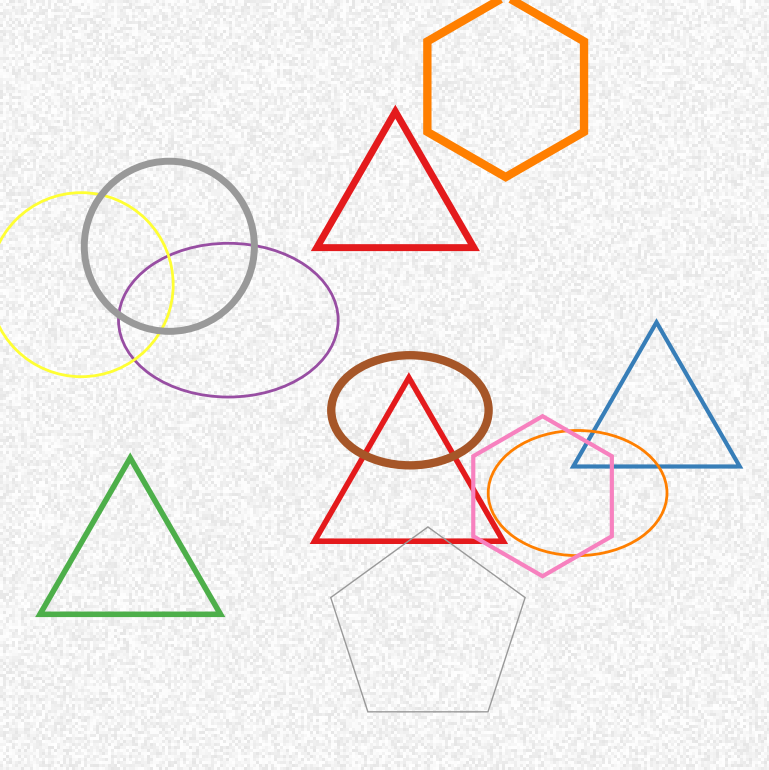[{"shape": "triangle", "thickness": 2, "radius": 0.71, "center": [0.531, 0.368]}, {"shape": "triangle", "thickness": 2.5, "radius": 0.59, "center": [0.513, 0.737]}, {"shape": "triangle", "thickness": 1.5, "radius": 0.62, "center": [0.853, 0.457]}, {"shape": "triangle", "thickness": 2, "radius": 0.68, "center": [0.169, 0.27]}, {"shape": "oval", "thickness": 1, "radius": 0.71, "center": [0.297, 0.584]}, {"shape": "hexagon", "thickness": 3, "radius": 0.59, "center": [0.657, 0.887]}, {"shape": "oval", "thickness": 1, "radius": 0.58, "center": [0.75, 0.36]}, {"shape": "circle", "thickness": 1, "radius": 0.6, "center": [0.105, 0.63]}, {"shape": "oval", "thickness": 3, "radius": 0.51, "center": [0.532, 0.467]}, {"shape": "hexagon", "thickness": 1.5, "radius": 0.52, "center": [0.705, 0.356]}, {"shape": "circle", "thickness": 2.5, "radius": 0.55, "center": [0.22, 0.68]}, {"shape": "pentagon", "thickness": 0.5, "radius": 0.66, "center": [0.556, 0.183]}]